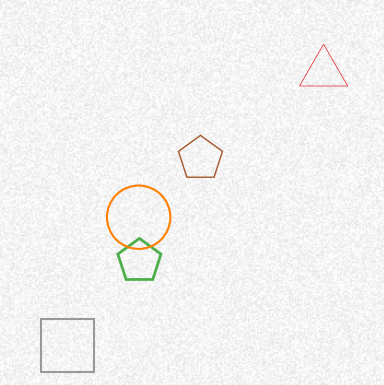[{"shape": "triangle", "thickness": 0.5, "radius": 0.36, "center": [0.84, 0.813]}, {"shape": "pentagon", "thickness": 2, "radius": 0.29, "center": [0.362, 0.322]}, {"shape": "circle", "thickness": 1.5, "radius": 0.41, "center": [0.36, 0.436]}, {"shape": "pentagon", "thickness": 1, "radius": 0.3, "center": [0.521, 0.588]}, {"shape": "square", "thickness": 1.5, "radius": 0.34, "center": [0.175, 0.102]}]